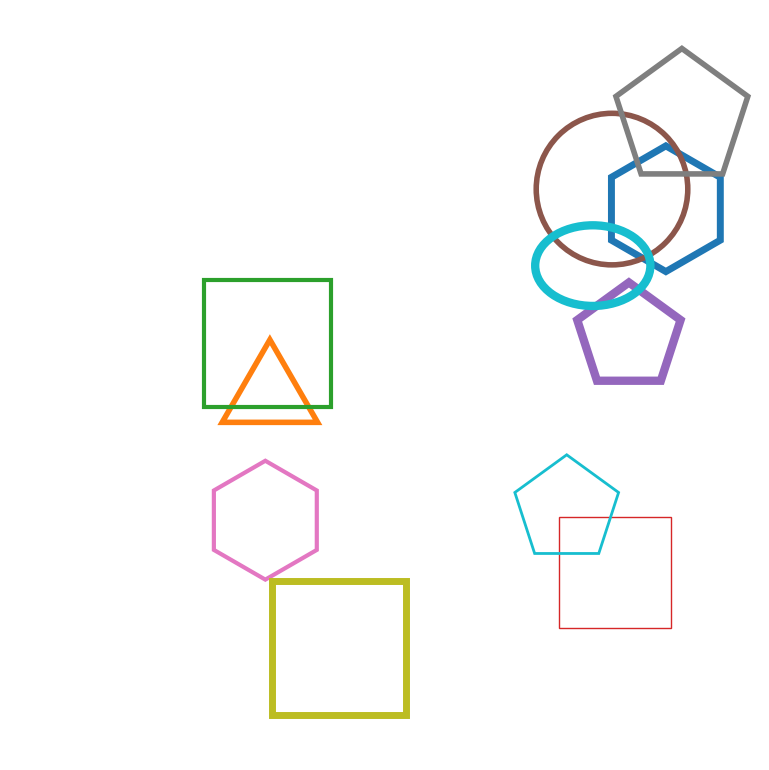[{"shape": "hexagon", "thickness": 2.5, "radius": 0.41, "center": [0.865, 0.729]}, {"shape": "triangle", "thickness": 2, "radius": 0.36, "center": [0.35, 0.487]}, {"shape": "square", "thickness": 1.5, "radius": 0.41, "center": [0.348, 0.554]}, {"shape": "square", "thickness": 0.5, "radius": 0.36, "center": [0.799, 0.256]}, {"shape": "pentagon", "thickness": 3, "radius": 0.35, "center": [0.817, 0.563]}, {"shape": "circle", "thickness": 2, "radius": 0.49, "center": [0.795, 0.754]}, {"shape": "hexagon", "thickness": 1.5, "radius": 0.39, "center": [0.345, 0.324]}, {"shape": "pentagon", "thickness": 2, "radius": 0.45, "center": [0.886, 0.847]}, {"shape": "square", "thickness": 2.5, "radius": 0.43, "center": [0.44, 0.159]}, {"shape": "oval", "thickness": 3, "radius": 0.37, "center": [0.77, 0.655]}, {"shape": "pentagon", "thickness": 1, "radius": 0.35, "center": [0.736, 0.339]}]